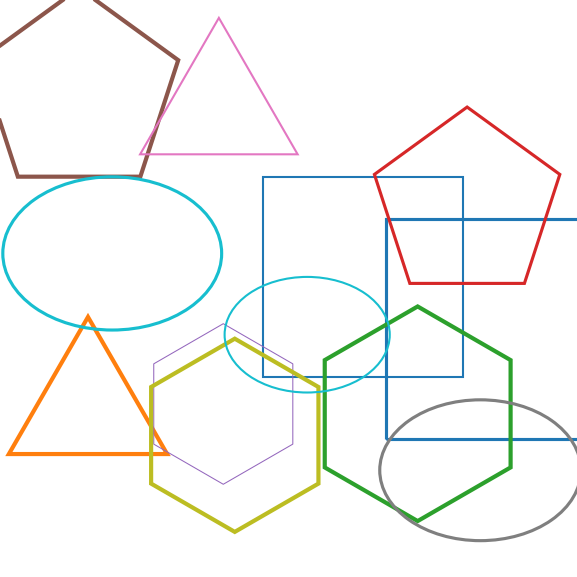[{"shape": "square", "thickness": 1, "radius": 0.87, "center": [0.628, 0.519]}, {"shape": "square", "thickness": 1.5, "radius": 0.96, "center": [0.86, 0.429]}, {"shape": "triangle", "thickness": 2, "radius": 0.79, "center": [0.152, 0.292]}, {"shape": "hexagon", "thickness": 2, "radius": 0.93, "center": [0.723, 0.283]}, {"shape": "pentagon", "thickness": 1.5, "radius": 0.84, "center": [0.809, 0.645]}, {"shape": "hexagon", "thickness": 0.5, "radius": 0.7, "center": [0.387, 0.3]}, {"shape": "pentagon", "thickness": 2, "radius": 0.9, "center": [0.137, 0.839]}, {"shape": "triangle", "thickness": 1, "radius": 0.79, "center": [0.379, 0.811]}, {"shape": "oval", "thickness": 1.5, "radius": 0.87, "center": [0.832, 0.185]}, {"shape": "hexagon", "thickness": 2, "radius": 0.84, "center": [0.407, 0.245]}, {"shape": "oval", "thickness": 1.5, "radius": 0.95, "center": [0.194, 0.56]}, {"shape": "oval", "thickness": 1, "radius": 0.71, "center": [0.532, 0.42]}]